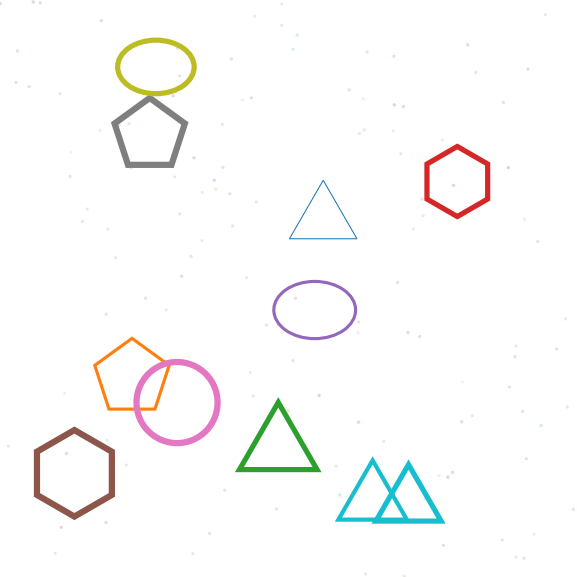[{"shape": "triangle", "thickness": 0.5, "radius": 0.34, "center": [0.56, 0.619]}, {"shape": "pentagon", "thickness": 1.5, "radius": 0.34, "center": [0.229, 0.346]}, {"shape": "triangle", "thickness": 2.5, "radius": 0.39, "center": [0.482, 0.225]}, {"shape": "hexagon", "thickness": 2.5, "radius": 0.3, "center": [0.792, 0.685]}, {"shape": "oval", "thickness": 1.5, "radius": 0.35, "center": [0.545, 0.462]}, {"shape": "hexagon", "thickness": 3, "radius": 0.37, "center": [0.129, 0.18]}, {"shape": "circle", "thickness": 3, "radius": 0.35, "center": [0.307, 0.302]}, {"shape": "pentagon", "thickness": 3, "radius": 0.32, "center": [0.259, 0.765]}, {"shape": "oval", "thickness": 2.5, "radius": 0.33, "center": [0.27, 0.883]}, {"shape": "triangle", "thickness": 2.5, "radius": 0.33, "center": [0.707, 0.129]}, {"shape": "triangle", "thickness": 2, "radius": 0.34, "center": [0.645, 0.134]}]